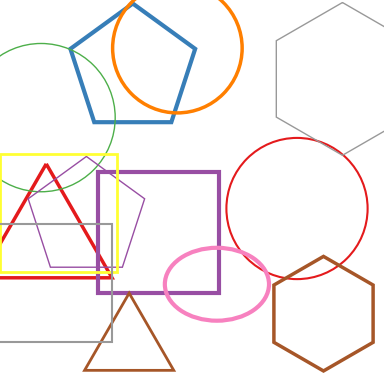[{"shape": "triangle", "thickness": 2.5, "radius": 0.99, "center": [0.12, 0.377]}, {"shape": "circle", "thickness": 1.5, "radius": 0.92, "center": [0.771, 0.458]}, {"shape": "pentagon", "thickness": 3, "radius": 0.85, "center": [0.345, 0.82]}, {"shape": "circle", "thickness": 1, "radius": 0.96, "center": [0.107, 0.694]}, {"shape": "square", "thickness": 3, "radius": 0.79, "center": [0.412, 0.396]}, {"shape": "pentagon", "thickness": 1, "radius": 0.79, "center": [0.224, 0.435]}, {"shape": "circle", "thickness": 2.5, "radius": 0.84, "center": [0.461, 0.875]}, {"shape": "square", "thickness": 2, "radius": 0.76, "center": [0.152, 0.447]}, {"shape": "triangle", "thickness": 2, "radius": 0.67, "center": [0.335, 0.105]}, {"shape": "hexagon", "thickness": 2.5, "radius": 0.74, "center": [0.84, 0.185]}, {"shape": "oval", "thickness": 3, "radius": 0.68, "center": [0.563, 0.262]}, {"shape": "square", "thickness": 1.5, "radius": 0.76, "center": [0.137, 0.265]}, {"shape": "hexagon", "thickness": 1, "radius": 0.99, "center": [0.89, 0.795]}]